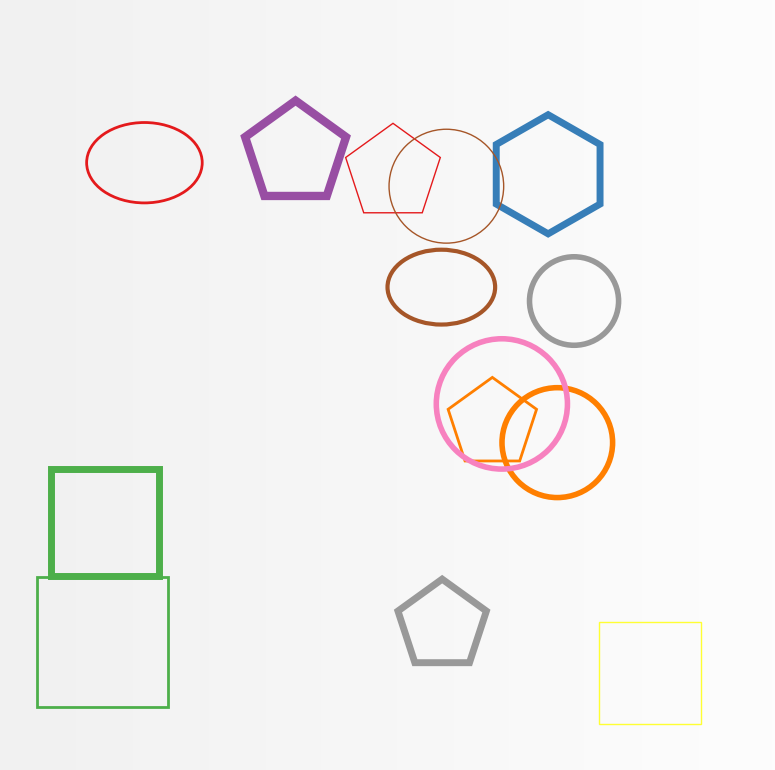[{"shape": "pentagon", "thickness": 0.5, "radius": 0.32, "center": [0.507, 0.776]}, {"shape": "oval", "thickness": 1, "radius": 0.37, "center": [0.186, 0.789]}, {"shape": "hexagon", "thickness": 2.5, "radius": 0.39, "center": [0.707, 0.774]}, {"shape": "square", "thickness": 1, "radius": 0.42, "center": [0.132, 0.167]}, {"shape": "square", "thickness": 2.5, "radius": 0.35, "center": [0.136, 0.321]}, {"shape": "pentagon", "thickness": 3, "radius": 0.34, "center": [0.381, 0.801]}, {"shape": "pentagon", "thickness": 1, "radius": 0.3, "center": [0.635, 0.45]}, {"shape": "circle", "thickness": 2, "radius": 0.36, "center": [0.719, 0.425]}, {"shape": "square", "thickness": 0.5, "radius": 0.33, "center": [0.839, 0.126]}, {"shape": "circle", "thickness": 0.5, "radius": 0.37, "center": [0.576, 0.758]}, {"shape": "oval", "thickness": 1.5, "radius": 0.35, "center": [0.569, 0.627]}, {"shape": "circle", "thickness": 2, "radius": 0.42, "center": [0.648, 0.475]}, {"shape": "circle", "thickness": 2, "radius": 0.29, "center": [0.741, 0.609]}, {"shape": "pentagon", "thickness": 2.5, "radius": 0.3, "center": [0.571, 0.188]}]